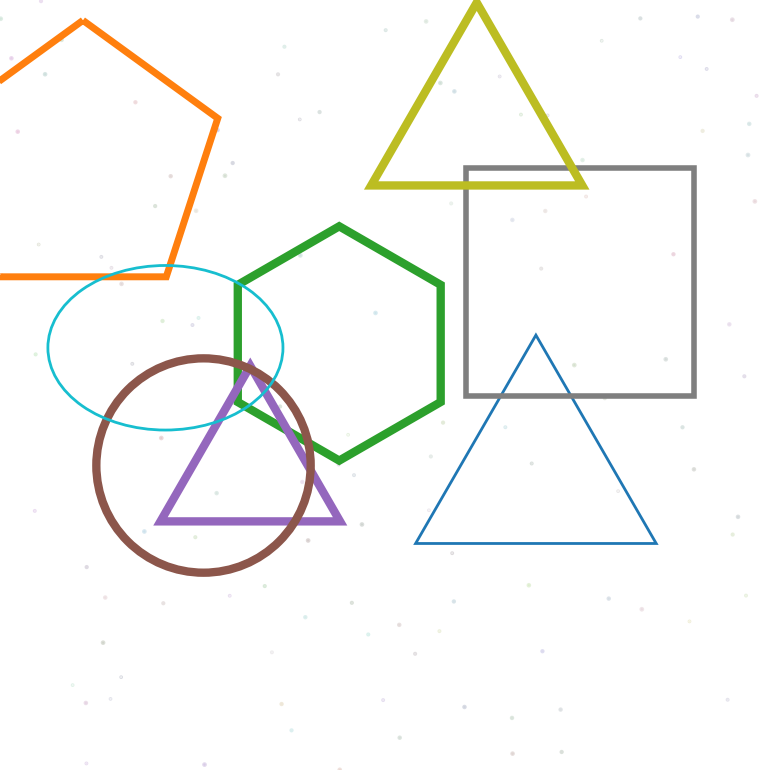[{"shape": "triangle", "thickness": 1, "radius": 0.9, "center": [0.696, 0.384]}, {"shape": "pentagon", "thickness": 2.5, "radius": 0.92, "center": [0.108, 0.789]}, {"shape": "hexagon", "thickness": 3, "radius": 0.76, "center": [0.441, 0.554]}, {"shape": "triangle", "thickness": 3, "radius": 0.67, "center": [0.325, 0.39]}, {"shape": "circle", "thickness": 3, "radius": 0.7, "center": [0.264, 0.395]}, {"shape": "square", "thickness": 2, "radius": 0.74, "center": [0.753, 0.634]}, {"shape": "triangle", "thickness": 3, "radius": 0.79, "center": [0.619, 0.838]}, {"shape": "oval", "thickness": 1, "radius": 0.76, "center": [0.215, 0.548]}]